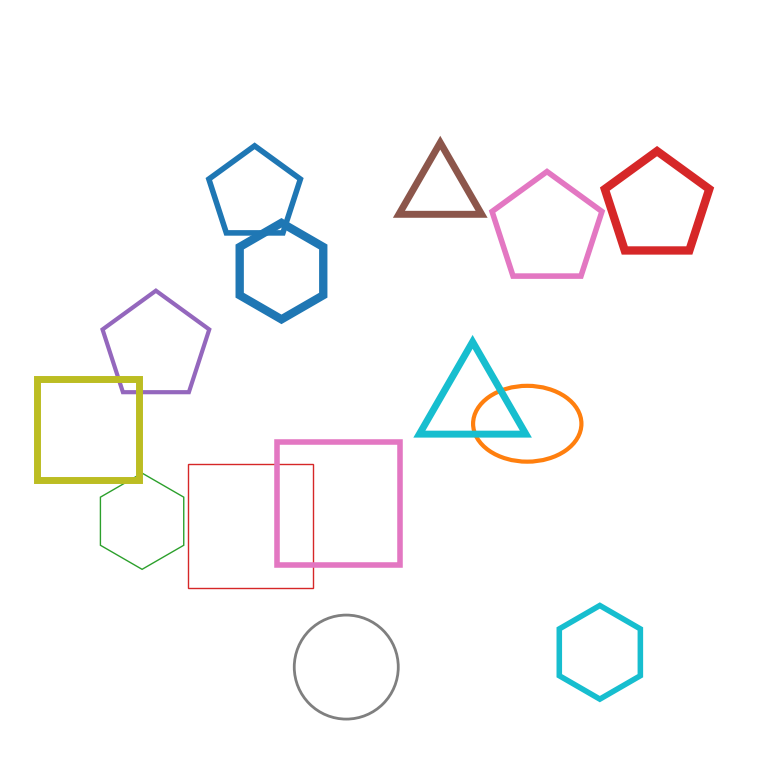[{"shape": "hexagon", "thickness": 3, "radius": 0.31, "center": [0.366, 0.648]}, {"shape": "pentagon", "thickness": 2, "radius": 0.31, "center": [0.331, 0.748]}, {"shape": "oval", "thickness": 1.5, "radius": 0.35, "center": [0.685, 0.45]}, {"shape": "hexagon", "thickness": 0.5, "radius": 0.31, "center": [0.185, 0.323]}, {"shape": "square", "thickness": 0.5, "radius": 0.41, "center": [0.325, 0.317]}, {"shape": "pentagon", "thickness": 3, "radius": 0.36, "center": [0.853, 0.732]}, {"shape": "pentagon", "thickness": 1.5, "radius": 0.36, "center": [0.202, 0.55]}, {"shape": "triangle", "thickness": 2.5, "radius": 0.31, "center": [0.572, 0.753]}, {"shape": "pentagon", "thickness": 2, "radius": 0.38, "center": [0.71, 0.702]}, {"shape": "square", "thickness": 2, "radius": 0.4, "center": [0.44, 0.346]}, {"shape": "circle", "thickness": 1, "radius": 0.34, "center": [0.45, 0.134]}, {"shape": "square", "thickness": 2.5, "radius": 0.33, "center": [0.114, 0.442]}, {"shape": "hexagon", "thickness": 2, "radius": 0.3, "center": [0.779, 0.153]}, {"shape": "triangle", "thickness": 2.5, "radius": 0.4, "center": [0.614, 0.476]}]